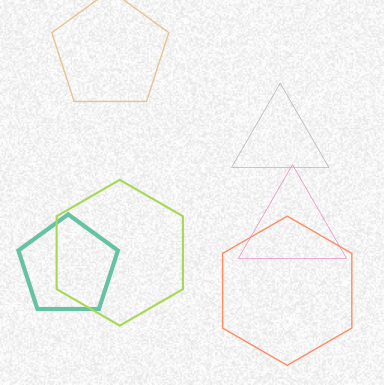[{"shape": "pentagon", "thickness": 3, "radius": 0.68, "center": [0.177, 0.307]}, {"shape": "hexagon", "thickness": 1, "radius": 0.97, "center": [0.746, 0.245]}, {"shape": "triangle", "thickness": 0.5, "radius": 0.81, "center": [0.76, 0.41]}, {"shape": "hexagon", "thickness": 1.5, "radius": 0.95, "center": [0.311, 0.344]}, {"shape": "pentagon", "thickness": 1, "radius": 0.8, "center": [0.287, 0.866]}, {"shape": "triangle", "thickness": 0.5, "radius": 0.73, "center": [0.728, 0.638]}]